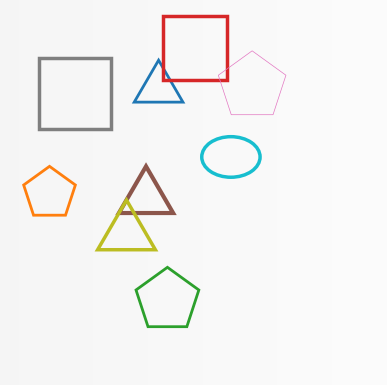[{"shape": "triangle", "thickness": 2, "radius": 0.36, "center": [0.409, 0.771]}, {"shape": "pentagon", "thickness": 2, "radius": 0.35, "center": [0.128, 0.498]}, {"shape": "pentagon", "thickness": 2, "radius": 0.43, "center": [0.432, 0.22]}, {"shape": "square", "thickness": 2.5, "radius": 0.42, "center": [0.503, 0.875]}, {"shape": "triangle", "thickness": 3, "radius": 0.4, "center": [0.377, 0.487]}, {"shape": "pentagon", "thickness": 0.5, "radius": 0.46, "center": [0.651, 0.776]}, {"shape": "square", "thickness": 2.5, "radius": 0.46, "center": [0.194, 0.758]}, {"shape": "triangle", "thickness": 2.5, "radius": 0.43, "center": [0.326, 0.394]}, {"shape": "oval", "thickness": 2.5, "radius": 0.38, "center": [0.596, 0.592]}]